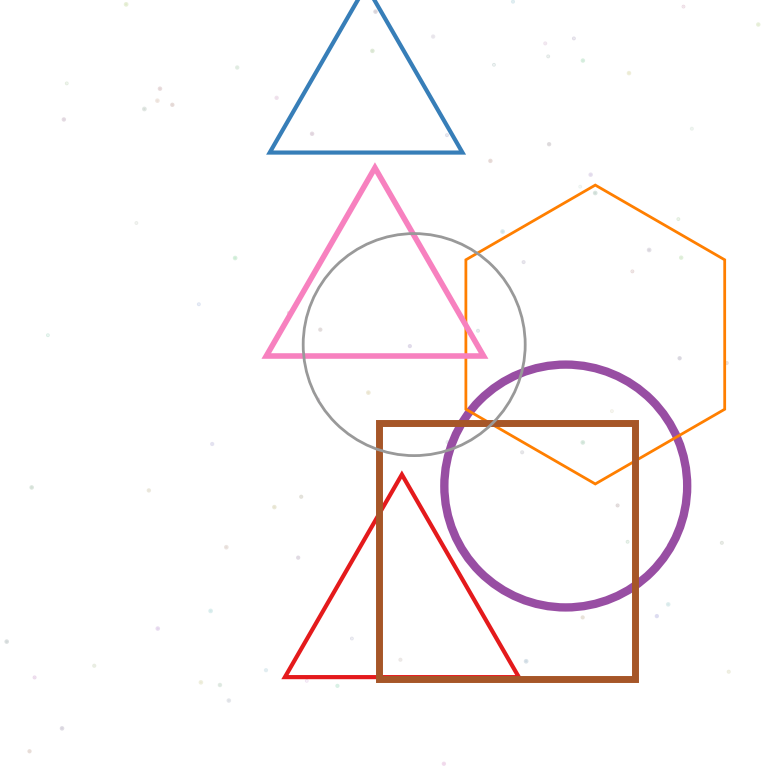[{"shape": "triangle", "thickness": 1.5, "radius": 0.88, "center": [0.522, 0.208]}, {"shape": "triangle", "thickness": 1.5, "radius": 0.72, "center": [0.475, 0.874]}, {"shape": "circle", "thickness": 3, "radius": 0.79, "center": [0.735, 0.369]}, {"shape": "hexagon", "thickness": 1, "radius": 0.97, "center": [0.773, 0.566]}, {"shape": "square", "thickness": 2.5, "radius": 0.83, "center": [0.658, 0.284]}, {"shape": "triangle", "thickness": 2, "radius": 0.81, "center": [0.487, 0.619]}, {"shape": "circle", "thickness": 1, "radius": 0.72, "center": [0.538, 0.552]}]